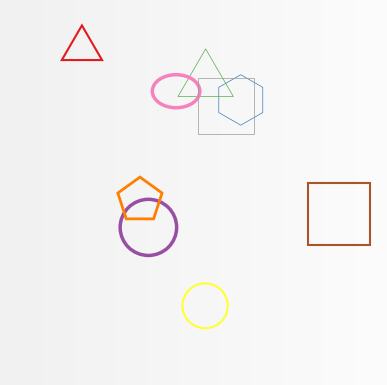[{"shape": "triangle", "thickness": 1.5, "radius": 0.3, "center": [0.211, 0.874]}, {"shape": "hexagon", "thickness": 0.5, "radius": 0.33, "center": [0.621, 0.74]}, {"shape": "triangle", "thickness": 0.5, "radius": 0.41, "center": [0.531, 0.79]}, {"shape": "circle", "thickness": 2.5, "radius": 0.36, "center": [0.383, 0.409]}, {"shape": "pentagon", "thickness": 2, "radius": 0.3, "center": [0.361, 0.48]}, {"shape": "circle", "thickness": 1.5, "radius": 0.29, "center": [0.529, 0.206]}, {"shape": "square", "thickness": 1.5, "radius": 0.4, "center": [0.876, 0.444]}, {"shape": "oval", "thickness": 2.5, "radius": 0.31, "center": [0.454, 0.763]}, {"shape": "square", "thickness": 0.5, "radius": 0.36, "center": [0.584, 0.724]}]